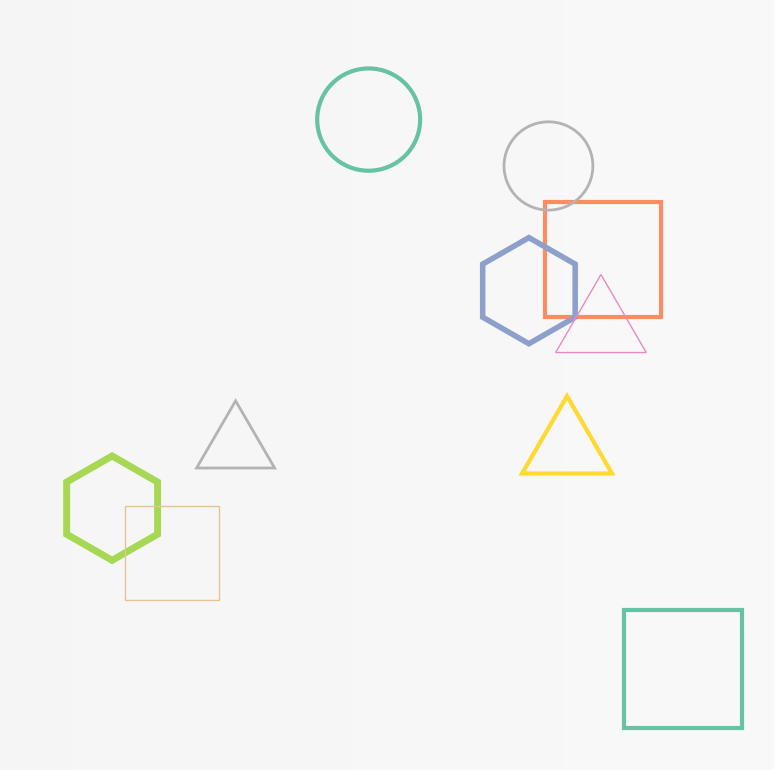[{"shape": "square", "thickness": 1.5, "radius": 0.38, "center": [0.881, 0.131]}, {"shape": "circle", "thickness": 1.5, "radius": 0.33, "center": [0.476, 0.845]}, {"shape": "square", "thickness": 1.5, "radius": 0.37, "center": [0.778, 0.663]}, {"shape": "hexagon", "thickness": 2, "radius": 0.34, "center": [0.682, 0.623]}, {"shape": "triangle", "thickness": 0.5, "radius": 0.34, "center": [0.775, 0.576]}, {"shape": "hexagon", "thickness": 2.5, "radius": 0.34, "center": [0.145, 0.34]}, {"shape": "triangle", "thickness": 1.5, "radius": 0.34, "center": [0.732, 0.419]}, {"shape": "square", "thickness": 0.5, "radius": 0.3, "center": [0.222, 0.282]}, {"shape": "triangle", "thickness": 1, "radius": 0.29, "center": [0.304, 0.421]}, {"shape": "circle", "thickness": 1, "radius": 0.29, "center": [0.708, 0.784]}]